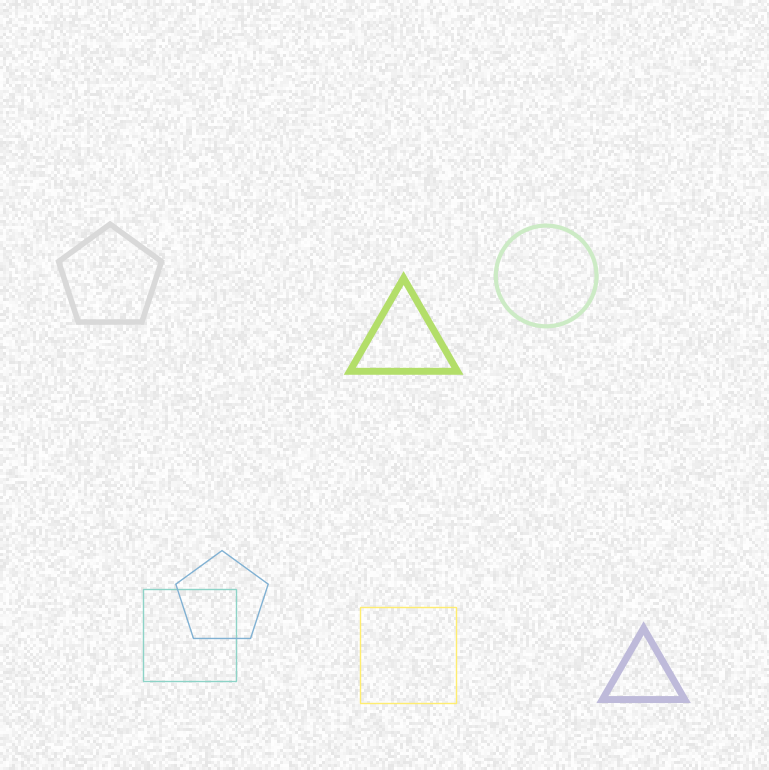[{"shape": "square", "thickness": 0.5, "radius": 0.3, "center": [0.246, 0.175]}, {"shape": "triangle", "thickness": 2.5, "radius": 0.31, "center": [0.836, 0.122]}, {"shape": "pentagon", "thickness": 0.5, "radius": 0.32, "center": [0.288, 0.222]}, {"shape": "triangle", "thickness": 2.5, "radius": 0.4, "center": [0.524, 0.558]}, {"shape": "pentagon", "thickness": 2, "radius": 0.35, "center": [0.143, 0.639]}, {"shape": "circle", "thickness": 1.5, "radius": 0.33, "center": [0.709, 0.642]}, {"shape": "square", "thickness": 0.5, "radius": 0.31, "center": [0.529, 0.149]}]